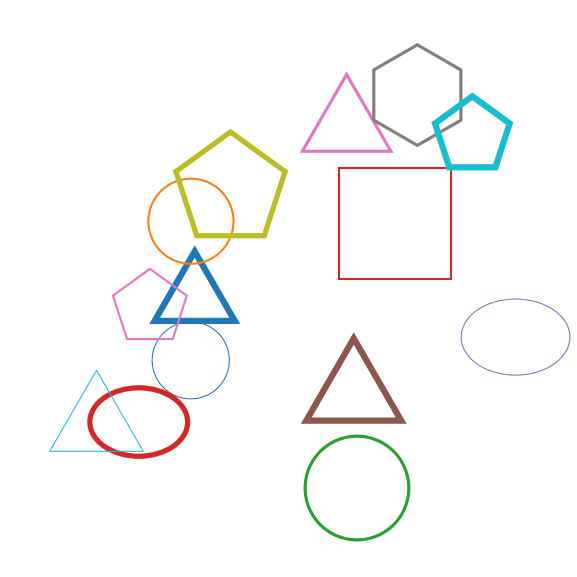[{"shape": "triangle", "thickness": 3, "radius": 0.4, "center": [0.337, 0.483]}, {"shape": "circle", "thickness": 0.5, "radius": 0.33, "center": [0.33, 0.375]}, {"shape": "circle", "thickness": 1, "radius": 0.37, "center": [0.331, 0.616]}, {"shape": "circle", "thickness": 1.5, "radius": 0.45, "center": [0.618, 0.154]}, {"shape": "oval", "thickness": 2.5, "radius": 0.42, "center": [0.24, 0.268]}, {"shape": "square", "thickness": 1, "radius": 0.48, "center": [0.684, 0.612]}, {"shape": "oval", "thickness": 0.5, "radius": 0.47, "center": [0.893, 0.415]}, {"shape": "triangle", "thickness": 3, "radius": 0.47, "center": [0.613, 0.318]}, {"shape": "triangle", "thickness": 1.5, "radius": 0.44, "center": [0.6, 0.782]}, {"shape": "pentagon", "thickness": 1, "radius": 0.34, "center": [0.26, 0.466]}, {"shape": "hexagon", "thickness": 1.5, "radius": 0.44, "center": [0.723, 0.834]}, {"shape": "pentagon", "thickness": 2.5, "radius": 0.5, "center": [0.399, 0.671]}, {"shape": "pentagon", "thickness": 3, "radius": 0.34, "center": [0.818, 0.764]}, {"shape": "triangle", "thickness": 0.5, "radius": 0.47, "center": [0.167, 0.264]}]